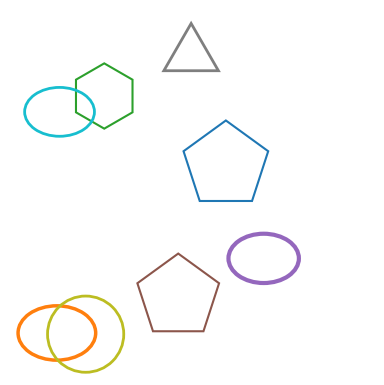[{"shape": "pentagon", "thickness": 1.5, "radius": 0.58, "center": [0.587, 0.571]}, {"shape": "oval", "thickness": 2.5, "radius": 0.5, "center": [0.148, 0.135]}, {"shape": "hexagon", "thickness": 1.5, "radius": 0.42, "center": [0.271, 0.751]}, {"shape": "oval", "thickness": 3, "radius": 0.46, "center": [0.685, 0.329]}, {"shape": "pentagon", "thickness": 1.5, "radius": 0.56, "center": [0.463, 0.23]}, {"shape": "triangle", "thickness": 2, "radius": 0.41, "center": [0.496, 0.857]}, {"shape": "circle", "thickness": 2, "radius": 0.49, "center": [0.222, 0.132]}, {"shape": "oval", "thickness": 2, "radius": 0.45, "center": [0.155, 0.709]}]